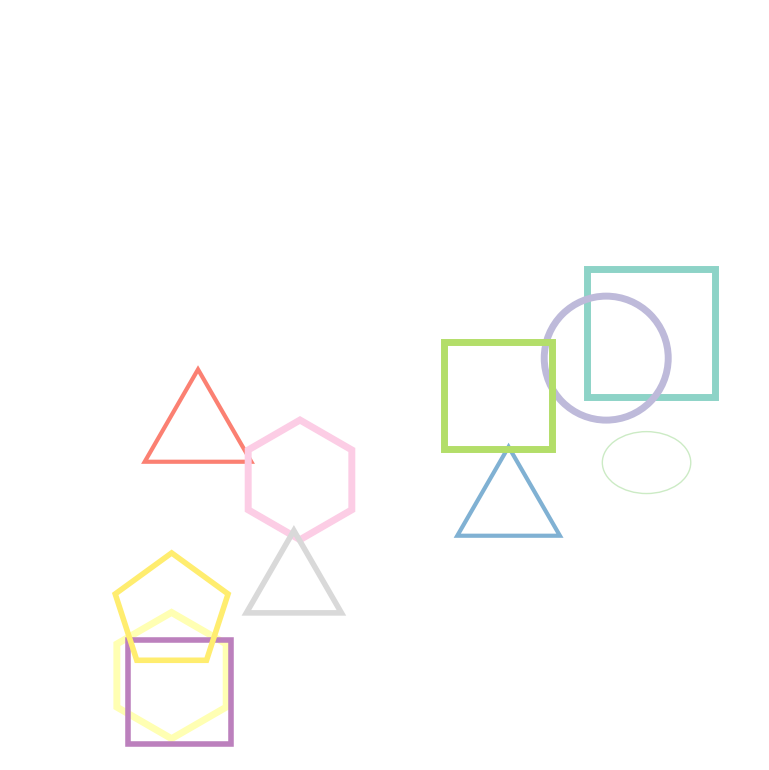[{"shape": "square", "thickness": 2.5, "radius": 0.41, "center": [0.845, 0.568]}, {"shape": "hexagon", "thickness": 2.5, "radius": 0.41, "center": [0.223, 0.123]}, {"shape": "circle", "thickness": 2.5, "radius": 0.4, "center": [0.787, 0.535]}, {"shape": "triangle", "thickness": 1.5, "radius": 0.4, "center": [0.257, 0.44]}, {"shape": "triangle", "thickness": 1.5, "radius": 0.38, "center": [0.661, 0.343]}, {"shape": "square", "thickness": 2.5, "radius": 0.35, "center": [0.647, 0.486]}, {"shape": "hexagon", "thickness": 2.5, "radius": 0.39, "center": [0.39, 0.377]}, {"shape": "triangle", "thickness": 2, "radius": 0.36, "center": [0.382, 0.24]}, {"shape": "square", "thickness": 2, "radius": 0.34, "center": [0.233, 0.101]}, {"shape": "oval", "thickness": 0.5, "radius": 0.29, "center": [0.84, 0.399]}, {"shape": "pentagon", "thickness": 2, "radius": 0.39, "center": [0.223, 0.205]}]